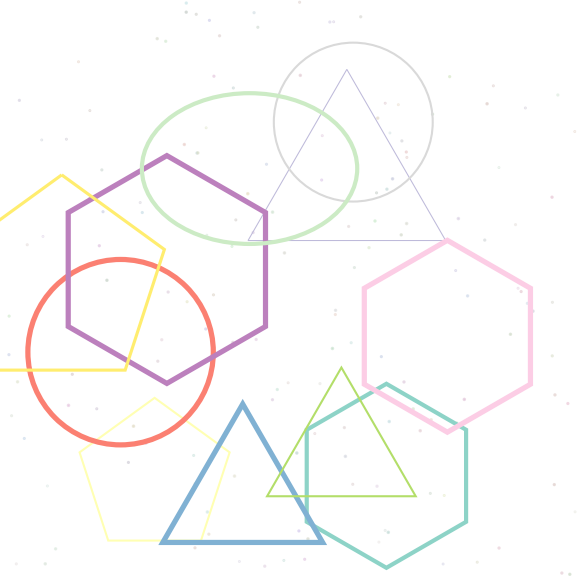[{"shape": "hexagon", "thickness": 2, "radius": 0.8, "center": [0.669, 0.175]}, {"shape": "pentagon", "thickness": 1, "radius": 0.68, "center": [0.268, 0.174]}, {"shape": "triangle", "thickness": 0.5, "radius": 0.99, "center": [0.601, 0.681]}, {"shape": "circle", "thickness": 2.5, "radius": 0.8, "center": [0.209, 0.389]}, {"shape": "triangle", "thickness": 2.5, "radius": 0.8, "center": [0.42, 0.14]}, {"shape": "triangle", "thickness": 1, "radius": 0.74, "center": [0.591, 0.214]}, {"shape": "hexagon", "thickness": 2.5, "radius": 0.83, "center": [0.775, 0.417]}, {"shape": "circle", "thickness": 1, "radius": 0.69, "center": [0.612, 0.788]}, {"shape": "hexagon", "thickness": 2.5, "radius": 0.99, "center": [0.289, 0.532]}, {"shape": "oval", "thickness": 2, "radius": 0.93, "center": [0.432, 0.707]}, {"shape": "pentagon", "thickness": 1.5, "radius": 0.93, "center": [0.107, 0.509]}]